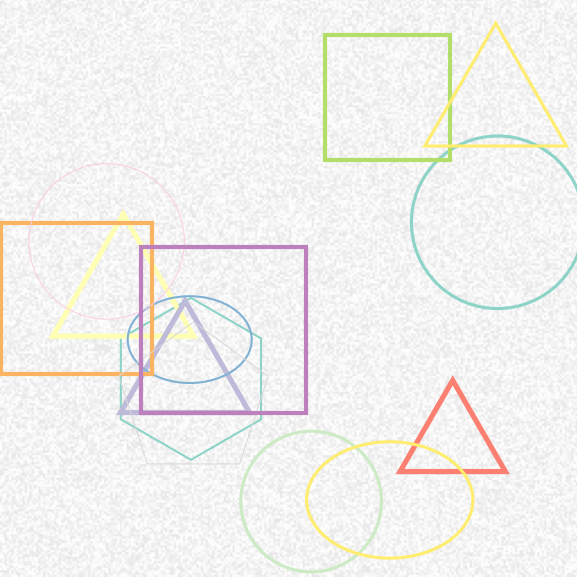[{"shape": "hexagon", "thickness": 1, "radius": 0.7, "center": [0.331, 0.343]}, {"shape": "circle", "thickness": 1.5, "radius": 0.75, "center": [0.862, 0.614]}, {"shape": "triangle", "thickness": 2.5, "radius": 0.7, "center": [0.213, 0.487]}, {"shape": "triangle", "thickness": 2.5, "radius": 0.64, "center": [0.321, 0.349]}, {"shape": "triangle", "thickness": 2.5, "radius": 0.53, "center": [0.784, 0.235]}, {"shape": "oval", "thickness": 1, "radius": 0.54, "center": [0.329, 0.411]}, {"shape": "square", "thickness": 2, "radius": 0.65, "center": [0.133, 0.483]}, {"shape": "square", "thickness": 2, "radius": 0.54, "center": [0.671, 0.83]}, {"shape": "circle", "thickness": 0.5, "radius": 0.67, "center": [0.185, 0.581]}, {"shape": "pentagon", "thickness": 0.5, "radius": 0.68, "center": [0.335, 0.306]}, {"shape": "square", "thickness": 2, "radius": 0.72, "center": [0.387, 0.427]}, {"shape": "circle", "thickness": 1.5, "radius": 0.61, "center": [0.539, 0.131]}, {"shape": "triangle", "thickness": 1.5, "radius": 0.71, "center": [0.858, 0.817]}, {"shape": "oval", "thickness": 1.5, "radius": 0.72, "center": [0.675, 0.133]}]